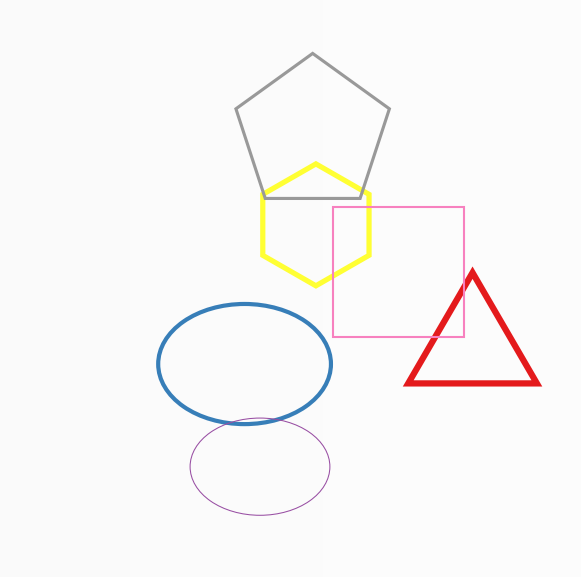[{"shape": "triangle", "thickness": 3, "radius": 0.64, "center": [0.813, 0.399]}, {"shape": "oval", "thickness": 2, "radius": 0.74, "center": [0.421, 0.369]}, {"shape": "oval", "thickness": 0.5, "radius": 0.6, "center": [0.447, 0.191]}, {"shape": "hexagon", "thickness": 2.5, "radius": 0.53, "center": [0.544, 0.61]}, {"shape": "square", "thickness": 1, "radius": 0.56, "center": [0.685, 0.529]}, {"shape": "pentagon", "thickness": 1.5, "radius": 0.69, "center": [0.538, 0.768]}]